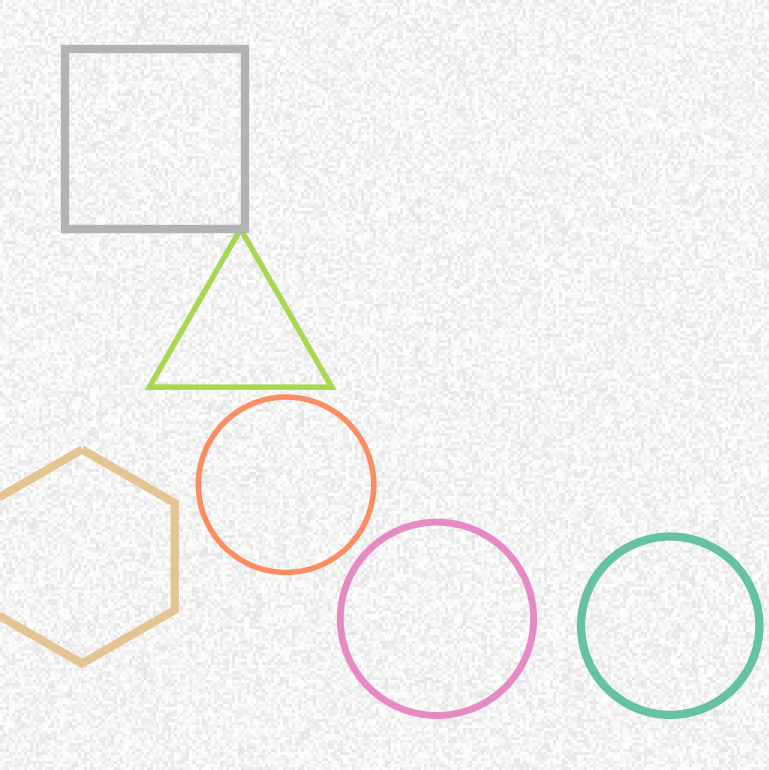[{"shape": "circle", "thickness": 3, "radius": 0.58, "center": [0.87, 0.187]}, {"shape": "circle", "thickness": 2, "radius": 0.57, "center": [0.371, 0.37]}, {"shape": "circle", "thickness": 2.5, "radius": 0.63, "center": [0.567, 0.196]}, {"shape": "triangle", "thickness": 2, "radius": 0.68, "center": [0.312, 0.566]}, {"shape": "hexagon", "thickness": 3, "radius": 0.69, "center": [0.107, 0.277]}, {"shape": "square", "thickness": 3, "radius": 0.58, "center": [0.202, 0.82]}]